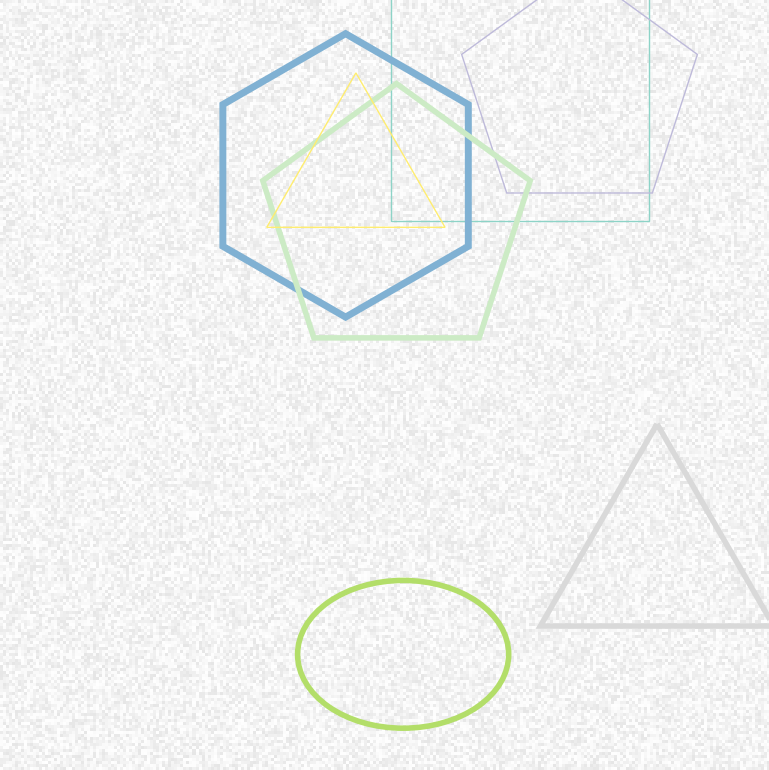[{"shape": "square", "thickness": 0.5, "radius": 0.84, "center": [0.676, 0.88]}, {"shape": "pentagon", "thickness": 0.5, "radius": 0.8, "center": [0.753, 0.88]}, {"shape": "hexagon", "thickness": 2.5, "radius": 0.92, "center": [0.449, 0.772]}, {"shape": "oval", "thickness": 2, "radius": 0.69, "center": [0.524, 0.15]}, {"shape": "triangle", "thickness": 2, "radius": 0.87, "center": [0.853, 0.274]}, {"shape": "pentagon", "thickness": 2, "radius": 0.91, "center": [0.515, 0.709]}, {"shape": "triangle", "thickness": 0.5, "radius": 0.67, "center": [0.462, 0.772]}]